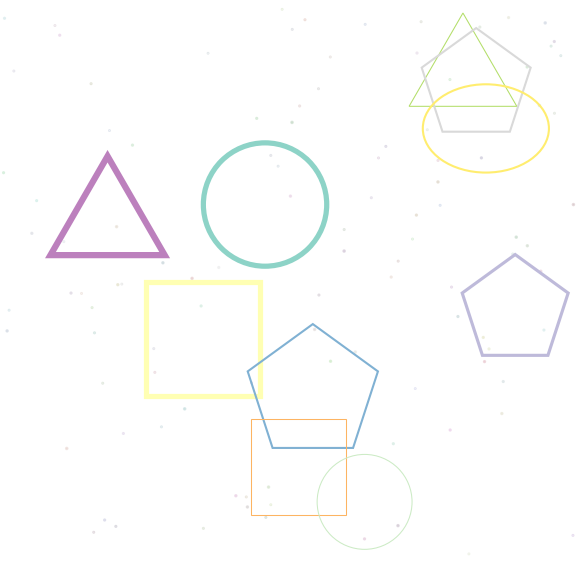[{"shape": "circle", "thickness": 2.5, "radius": 0.53, "center": [0.459, 0.645]}, {"shape": "square", "thickness": 2.5, "radius": 0.49, "center": [0.351, 0.412]}, {"shape": "pentagon", "thickness": 1.5, "radius": 0.48, "center": [0.892, 0.462]}, {"shape": "pentagon", "thickness": 1, "radius": 0.59, "center": [0.542, 0.319]}, {"shape": "square", "thickness": 0.5, "radius": 0.41, "center": [0.516, 0.19]}, {"shape": "triangle", "thickness": 0.5, "radius": 0.54, "center": [0.802, 0.869]}, {"shape": "pentagon", "thickness": 1, "radius": 0.5, "center": [0.825, 0.851]}, {"shape": "triangle", "thickness": 3, "radius": 0.57, "center": [0.186, 0.614]}, {"shape": "circle", "thickness": 0.5, "radius": 0.41, "center": [0.631, 0.13]}, {"shape": "oval", "thickness": 1, "radius": 0.55, "center": [0.841, 0.777]}]